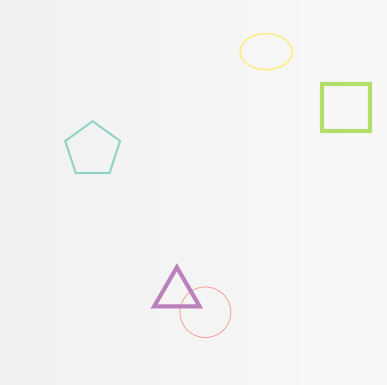[{"shape": "pentagon", "thickness": 1.5, "radius": 0.37, "center": [0.239, 0.611]}, {"shape": "circle", "thickness": 0.5, "radius": 0.33, "center": [0.53, 0.189]}, {"shape": "square", "thickness": 3, "radius": 0.31, "center": [0.893, 0.721]}, {"shape": "triangle", "thickness": 3, "radius": 0.34, "center": [0.456, 0.238]}, {"shape": "oval", "thickness": 1, "radius": 0.33, "center": [0.687, 0.866]}]